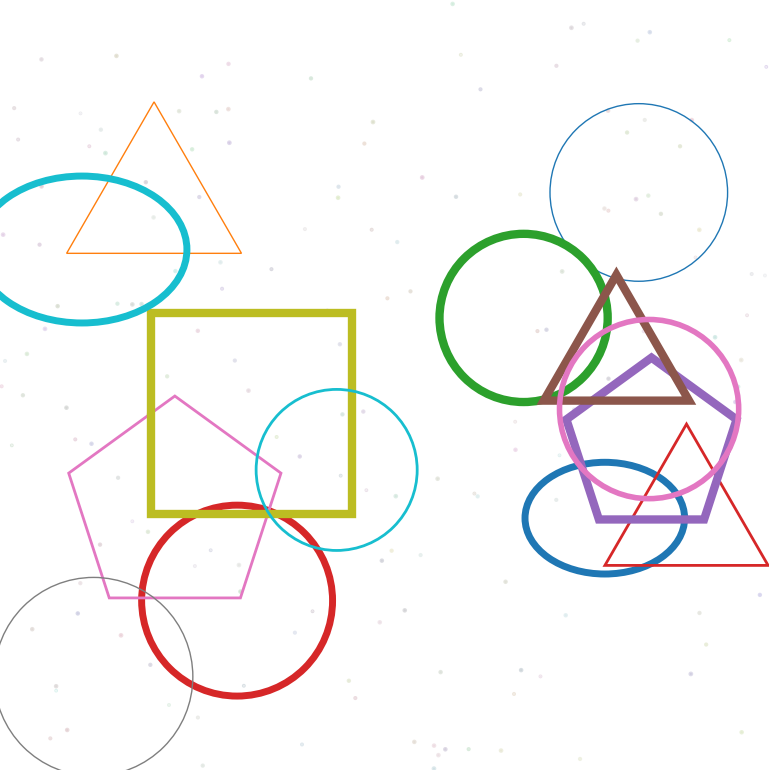[{"shape": "oval", "thickness": 2.5, "radius": 0.52, "center": [0.785, 0.327]}, {"shape": "circle", "thickness": 0.5, "radius": 0.58, "center": [0.83, 0.75]}, {"shape": "triangle", "thickness": 0.5, "radius": 0.66, "center": [0.2, 0.737]}, {"shape": "circle", "thickness": 3, "radius": 0.55, "center": [0.68, 0.587]}, {"shape": "circle", "thickness": 2.5, "radius": 0.62, "center": [0.308, 0.22]}, {"shape": "triangle", "thickness": 1, "radius": 0.61, "center": [0.892, 0.327]}, {"shape": "pentagon", "thickness": 3, "radius": 0.58, "center": [0.846, 0.419]}, {"shape": "triangle", "thickness": 3, "radius": 0.54, "center": [0.801, 0.534]}, {"shape": "circle", "thickness": 2, "radius": 0.58, "center": [0.843, 0.469]}, {"shape": "pentagon", "thickness": 1, "radius": 0.72, "center": [0.227, 0.341]}, {"shape": "circle", "thickness": 0.5, "radius": 0.64, "center": [0.121, 0.121]}, {"shape": "square", "thickness": 3, "radius": 0.65, "center": [0.326, 0.463]}, {"shape": "oval", "thickness": 2.5, "radius": 0.68, "center": [0.106, 0.676]}, {"shape": "circle", "thickness": 1, "radius": 0.52, "center": [0.437, 0.39]}]